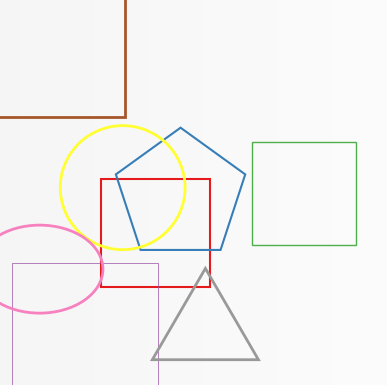[{"shape": "square", "thickness": 1.5, "radius": 0.7, "center": [0.401, 0.395]}, {"shape": "pentagon", "thickness": 1.5, "radius": 0.88, "center": [0.466, 0.493]}, {"shape": "square", "thickness": 1, "radius": 0.67, "center": [0.785, 0.497]}, {"shape": "square", "thickness": 0.5, "radius": 0.94, "center": [0.22, 0.13]}, {"shape": "circle", "thickness": 2, "radius": 0.81, "center": [0.317, 0.513]}, {"shape": "square", "thickness": 2, "radius": 0.96, "center": [0.129, 0.887]}, {"shape": "oval", "thickness": 2, "radius": 0.82, "center": [0.102, 0.301]}, {"shape": "triangle", "thickness": 2, "radius": 0.79, "center": [0.53, 0.145]}]